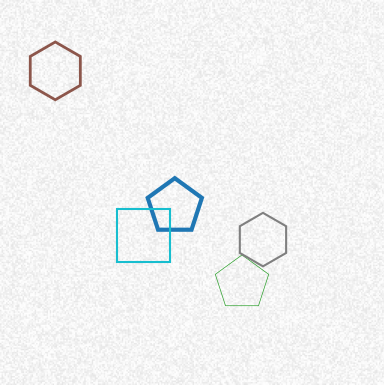[{"shape": "pentagon", "thickness": 3, "radius": 0.37, "center": [0.454, 0.463]}, {"shape": "pentagon", "thickness": 0.5, "radius": 0.36, "center": [0.629, 0.265]}, {"shape": "hexagon", "thickness": 2, "radius": 0.38, "center": [0.144, 0.816]}, {"shape": "hexagon", "thickness": 1.5, "radius": 0.35, "center": [0.683, 0.378]}, {"shape": "square", "thickness": 1.5, "radius": 0.35, "center": [0.372, 0.388]}]